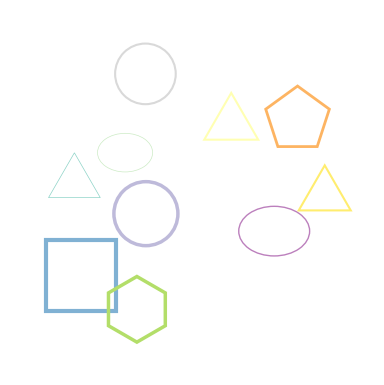[{"shape": "triangle", "thickness": 0.5, "radius": 0.39, "center": [0.193, 0.525]}, {"shape": "triangle", "thickness": 1.5, "radius": 0.4, "center": [0.601, 0.678]}, {"shape": "circle", "thickness": 2.5, "radius": 0.42, "center": [0.379, 0.445]}, {"shape": "square", "thickness": 3, "radius": 0.46, "center": [0.21, 0.284]}, {"shape": "pentagon", "thickness": 2, "radius": 0.43, "center": [0.773, 0.69]}, {"shape": "hexagon", "thickness": 2.5, "radius": 0.43, "center": [0.356, 0.197]}, {"shape": "circle", "thickness": 1.5, "radius": 0.39, "center": [0.378, 0.808]}, {"shape": "oval", "thickness": 1, "radius": 0.46, "center": [0.712, 0.4]}, {"shape": "oval", "thickness": 0.5, "radius": 0.36, "center": [0.325, 0.604]}, {"shape": "triangle", "thickness": 1.5, "radius": 0.39, "center": [0.843, 0.492]}]